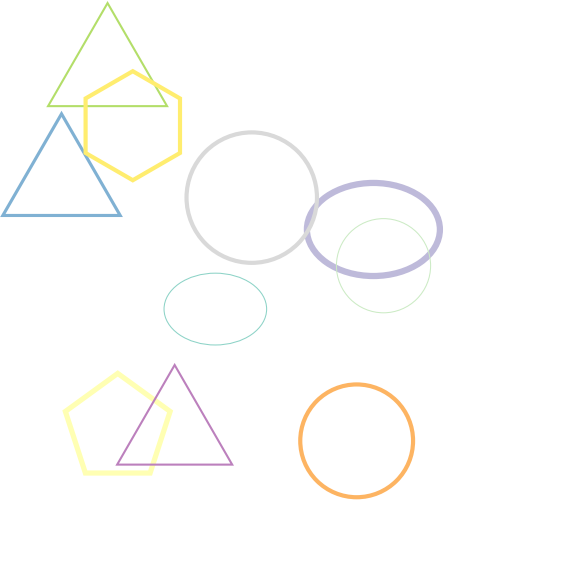[{"shape": "oval", "thickness": 0.5, "radius": 0.44, "center": [0.373, 0.464]}, {"shape": "pentagon", "thickness": 2.5, "radius": 0.48, "center": [0.204, 0.257]}, {"shape": "oval", "thickness": 3, "radius": 0.58, "center": [0.647, 0.602]}, {"shape": "triangle", "thickness": 1.5, "radius": 0.59, "center": [0.107, 0.685]}, {"shape": "circle", "thickness": 2, "radius": 0.49, "center": [0.618, 0.236]}, {"shape": "triangle", "thickness": 1, "radius": 0.59, "center": [0.186, 0.875]}, {"shape": "circle", "thickness": 2, "radius": 0.56, "center": [0.436, 0.657]}, {"shape": "triangle", "thickness": 1, "radius": 0.57, "center": [0.302, 0.252]}, {"shape": "circle", "thickness": 0.5, "radius": 0.41, "center": [0.664, 0.539]}, {"shape": "hexagon", "thickness": 2, "radius": 0.47, "center": [0.23, 0.781]}]